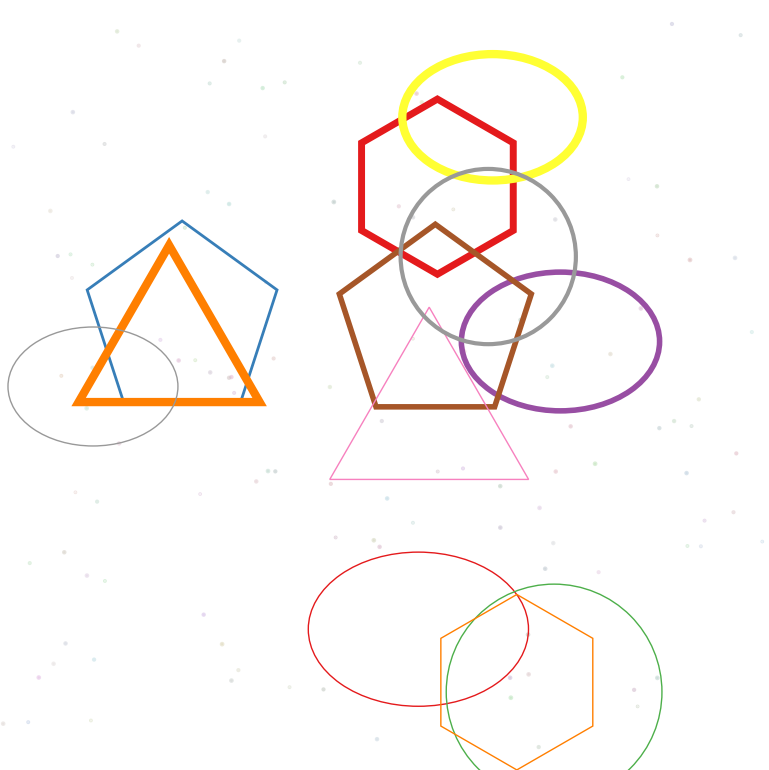[{"shape": "hexagon", "thickness": 2.5, "radius": 0.57, "center": [0.568, 0.758]}, {"shape": "oval", "thickness": 0.5, "radius": 0.71, "center": [0.543, 0.183]}, {"shape": "pentagon", "thickness": 1, "radius": 0.65, "center": [0.237, 0.583]}, {"shape": "circle", "thickness": 0.5, "radius": 0.7, "center": [0.72, 0.101]}, {"shape": "oval", "thickness": 2, "radius": 0.64, "center": [0.728, 0.557]}, {"shape": "hexagon", "thickness": 0.5, "radius": 0.57, "center": [0.671, 0.114]}, {"shape": "triangle", "thickness": 3, "radius": 0.68, "center": [0.22, 0.546]}, {"shape": "oval", "thickness": 3, "radius": 0.59, "center": [0.64, 0.848]}, {"shape": "pentagon", "thickness": 2, "radius": 0.66, "center": [0.565, 0.578]}, {"shape": "triangle", "thickness": 0.5, "radius": 0.75, "center": [0.557, 0.452]}, {"shape": "circle", "thickness": 1.5, "radius": 0.57, "center": [0.634, 0.667]}, {"shape": "oval", "thickness": 0.5, "radius": 0.55, "center": [0.121, 0.498]}]